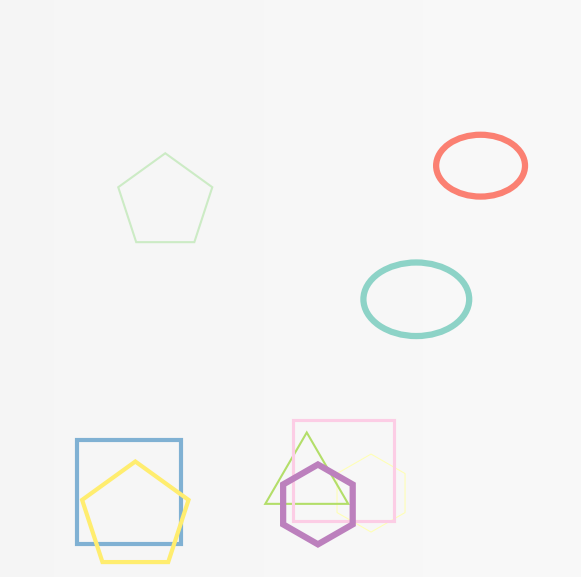[{"shape": "oval", "thickness": 3, "radius": 0.45, "center": [0.716, 0.481]}, {"shape": "hexagon", "thickness": 0.5, "radius": 0.34, "center": [0.638, 0.145]}, {"shape": "oval", "thickness": 3, "radius": 0.38, "center": [0.827, 0.712]}, {"shape": "square", "thickness": 2, "radius": 0.45, "center": [0.222, 0.147]}, {"shape": "triangle", "thickness": 1, "radius": 0.41, "center": [0.528, 0.168]}, {"shape": "square", "thickness": 1.5, "radius": 0.44, "center": [0.591, 0.184]}, {"shape": "hexagon", "thickness": 3, "radius": 0.35, "center": [0.547, 0.126]}, {"shape": "pentagon", "thickness": 1, "radius": 0.43, "center": [0.284, 0.649]}, {"shape": "pentagon", "thickness": 2, "radius": 0.48, "center": [0.233, 0.104]}]